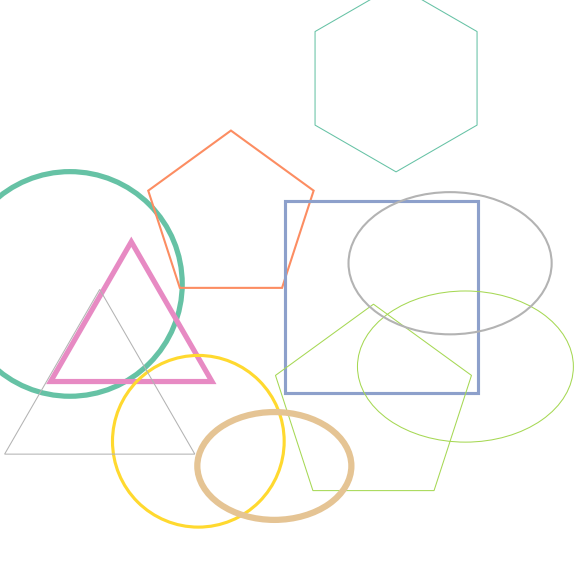[{"shape": "hexagon", "thickness": 0.5, "radius": 0.81, "center": [0.686, 0.864]}, {"shape": "circle", "thickness": 2.5, "radius": 0.97, "center": [0.121, 0.507]}, {"shape": "pentagon", "thickness": 1, "radius": 0.75, "center": [0.4, 0.622]}, {"shape": "square", "thickness": 1.5, "radius": 0.83, "center": [0.661, 0.485]}, {"shape": "triangle", "thickness": 2.5, "radius": 0.81, "center": [0.227, 0.419]}, {"shape": "pentagon", "thickness": 0.5, "radius": 0.89, "center": [0.647, 0.294]}, {"shape": "oval", "thickness": 0.5, "radius": 0.93, "center": [0.806, 0.364]}, {"shape": "circle", "thickness": 1.5, "radius": 0.74, "center": [0.343, 0.235]}, {"shape": "oval", "thickness": 3, "radius": 0.67, "center": [0.475, 0.192]}, {"shape": "oval", "thickness": 1, "radius": 0.88, "center": [0.779, 0.543]}, {"shape": "triangle", "thickness": 0.5, "radius": 0.95, "center": [0.173, 0.308]}]